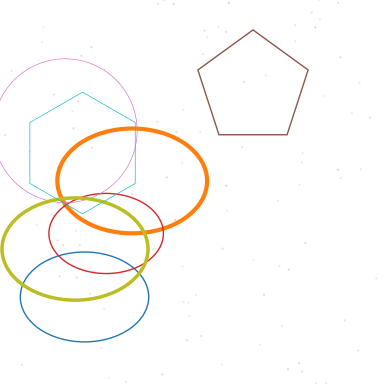[{"shape": "oval", "thickness": 1, "radius": 0.83, "center": [0.219, 0.229]}, {"shape": "oval", "thickness": 3, "radius": 0.97, "center": [0.343, 0.53]}, {"shape": "oval", "thickness": 1, "radius": 0.74, "center": [0.276, 0.394]}, {"shape": "pentagon", "thickness": 1, "radius": 0.75, "center": [0.657, 0.772]}, {"shape": "circle", "thickness": 0.5, "radius": 0.93, "center": [0.169, 0.66]}, {"shape": "oval", "thickness": 2.5, "radius": 0.95, "center": [0.195, 0.353]}, {"shape": "hexagon", "thickness": 0.5, "radius": 0.79, "center": [0.214, 0.603]}]